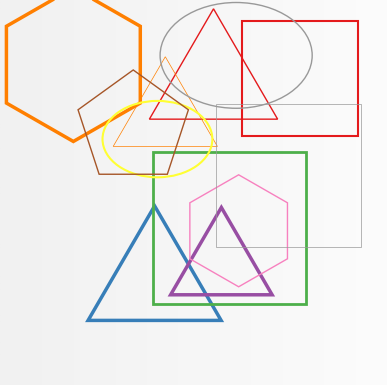[{"shape": "square", "thickness": 1.5, "radius": 0.75, "center": [0.775, 0.795]}, {"shape": "triangle", "thickness": 1, "radius": 0.96, "center": [0.551, 0.786]}, {"shape": "triangle", "thickness": 2.5, "radius": 0.99, "center": [0.399, 0.267]}, {"shape": "square", "thickness": 2, "radius": 0.99, "center": [0.592, 0.407]}, {"shape": "triangle", "thickness": 2.5, "radius": 0.76, "center": [0.571, 0.31]}, {"shape": "triangle", "thickness": 0.5, "radius": 0.78, "center": [0.427, 0.697]}, {"shape": "hexagon", "thickness": 2.5, "radius": 1.0, "center": [0.189, 0.832]}, {"shape": "oval", "thickness": 1.5, "radius": 0.71, "center": [0.406, 0.639]}, {"shape": "pentagon", "thickness": 1, "radius": 0.75, "center": [0.344, 0.669]}, {"shape": "hexagon", "thickness": 1, "radius": 0.73, "center": [0.616, 0.401]}, {"shape": "square", "thickness": 0.5, "radius": 0.93, "center": [0.744, 0.544]}, {"shape": "oval", "thickness": 1, "radius": 0.98, "center": [0.609, 0.856]}]